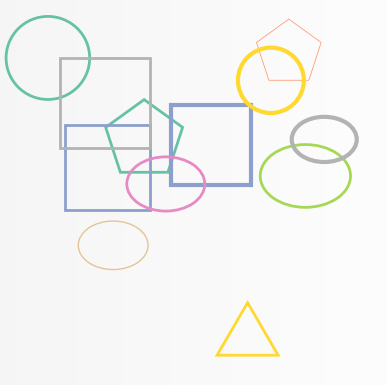[{"shape": "circle", "thickness": 2, "radius": 0.54, "center": [0.124, 0.85]}, {"shape": "pentagon", "thickness": 2, "radius": 0.52, "center": [0.372, 0.637]}, {"shape": "pentagon", "thickness": 0.5, "radius": 0.44, "center": [0.745, 0.863]}, {"shape": "square", "thickness": 3, "radius": 0.52, "center": [0.544, 0.623]}, {"shape": "square", "thickness": 2, "radius": 0.55, "center": [0.278, 0.565]}, {"shape": "oval", "thickness": 2, "radius": 0.5, "center": [0.428, 0.522]}, {"shape": "oval", "thickness": 2, "radius": 0.58, "center": [0.788, 0.543]}, {"shape": "circle", "thickness": 3, "radius": 0.42, "center": [0.699, 0.791]}, {"shape": "triangle", "thickness": 2, "radius": 0.45, "center": [0.639, 0.123]}, {"shape": "oval", "thickness": 1, "radius": 0.45, "center": [0.292, 0.363]}, {"shape": "oval", "thickness": 3, "radius": 0.42, "center": [0.837, 0.638]}, {"shape": "square", "thickness": 2, "radius": 0.58, "center": [0.271, 0.733]}]